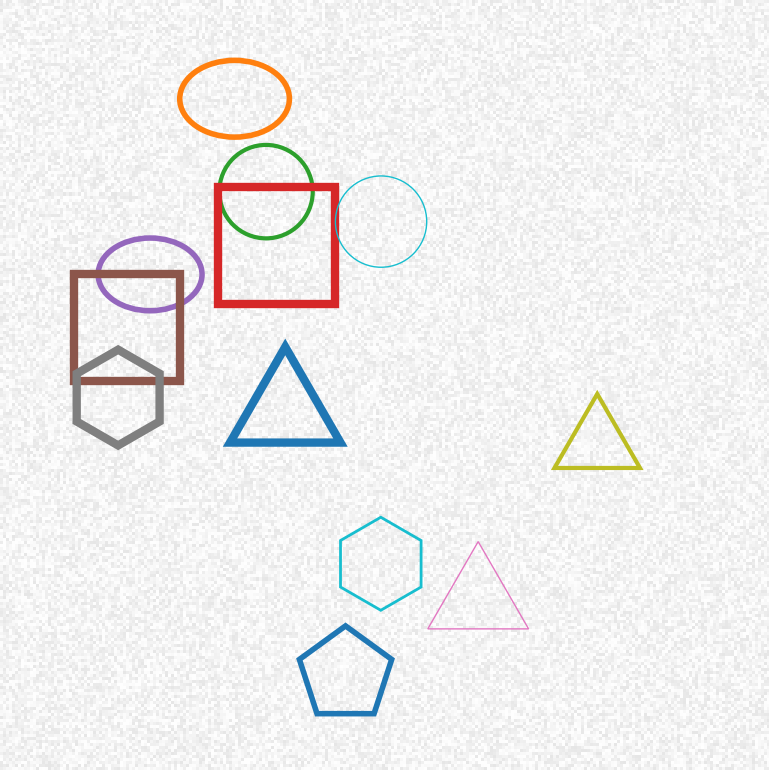[{"shape": "triangle", "thickness": 3, "radius": 0.41, "center": [0.37, 0.467]}, {"shape": "pentagon", "thickness": 2, "radius": 0.32, "center": [0.449, 0.124]}, {"shape": "oval", "thickness": 2, "radius": 0.36, "center": [0.305, 0.872]}, {"shape": "circle", "thickness": 1.5, "radius": 0.3, "center": [0.345, 0.751]}, {"shape": "square", "thickness": 3, "radius": 0.38, "center": [0.359, 0.681]}, {"shape": "oval", "thickness": 2, "radius": 0.34, "center": [0.195, 0.644]}, {"shape": "square", "thickness": 3, "radius": 0.35, "center": [0.165, 0.575]}, {"shape": "triangle", "thickness": 0.5, "radius": 0.38, "center": [0.621, 0.221]}, {"shape": "hexagon", "thickness": 3, "radius": 0.31, "center": [0.153, 0.484]}, {"shape": "triangle", "thickness": 1.5, "radius": 0.32, "center": [0.776, 0.424]}, {"shape": "circle", "thickness": 0.5, "radius": 0.3, "center": [0.495, 0.712]}, {"shape": "hexagon", "thickness": 1, "radius": 0.3, "center": [0.495, 0.268]}]